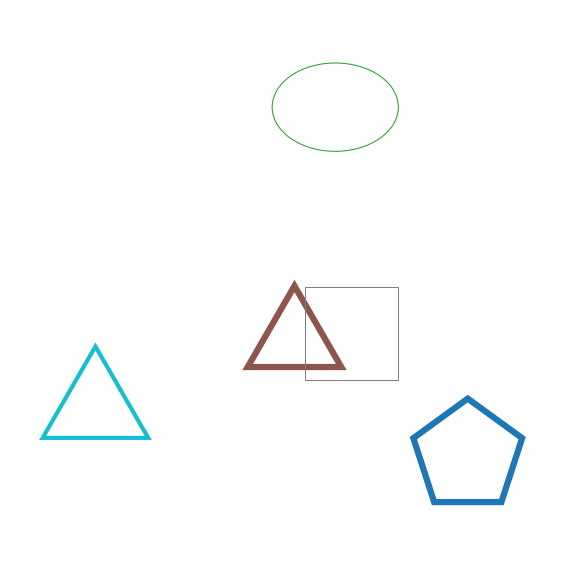[{"shape": "pentagon", "thickness": 3, "radius": 0.5, "center": [0.81, 0.21]}, {"shape": "oval", "thickness": 0.5, "radius": 0.55, "center": [0.581, 0.814]}, {"shape": "triangle", "thickness": 3, "radius": 0.47, "center": [0.51, 0.41]}, {"shape": "square", "thickness": 0.5, "radius": 0.41, "center": [0.609, 0.422]}, {"shape": "triangle", "thickness": 2, "radius": 0.53, "center": [0.165, 0.294]}]